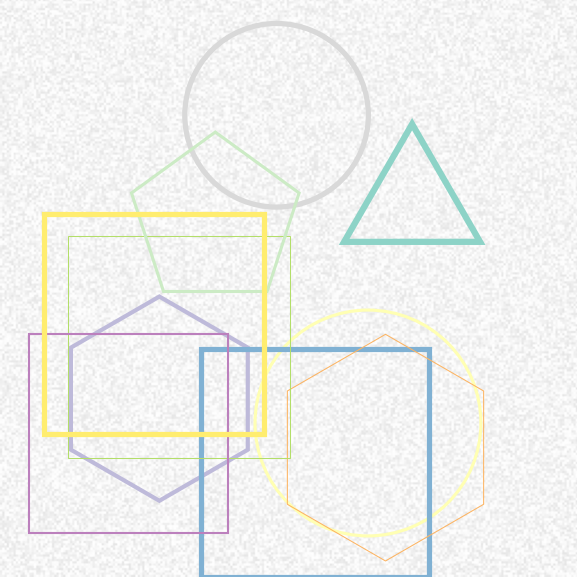[{"shape": "triangle", "thickness": 3, "radius": 0.68, "center": [0.714, 0.648]}, {"shape": "circle", "thickness": 1.5, "radius": 0.98, "center": [0.637, 0.267]}, {"shape": "hexagon", "thickness": 2, "radius": 0.88, "center": [0.276, 0.309]}, {"shape": "square", "thickness": 2.5, "radius": 0.98, "center": [0.545, 0.198]}, {"shape": "hexagon", "thickness": 0.5, "radius": 0.98, "center": [0.668, 0.224]}, {"shape": "square", "thickness": 0.5, "radius": 0.96, "center": [0.31, 0.398]}, {"shape": "circle", "thickness": 2.5, "radius": 0.79, "center": [0.479, 0.8]}, {"shape": "square", "thickness": 1, "radius": 0.86, "center": [0.222, 0.249]}, {"shape": "pentagon", "thickness": 1.5, "radius": 0.76, "center": [0.373, 0.618]}, {"shape": "square", "thickness": 2.5, "radius": 0.95, "center": [0.266, 0.438]}]